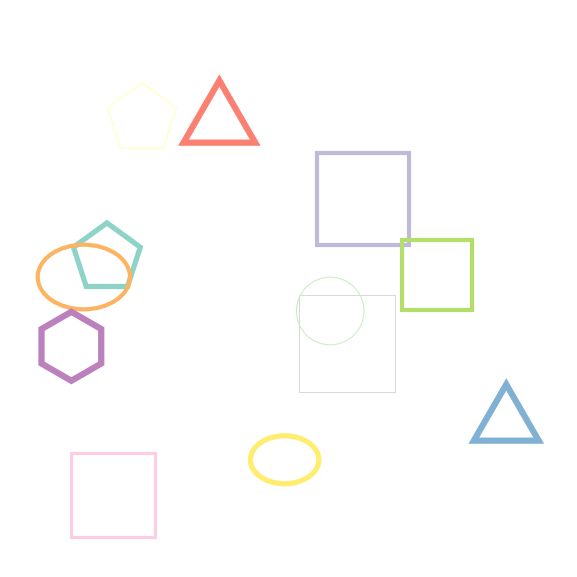[{"shape": "pentagon", "thickness": 2.5, "radius": 0.3, "center": [0.185, 0.552]}, {"shape": "pentagon", "thickness": 0.5, "radius": 0.31, "center": [0.246, 0.793]}, {"shape": "square", "thickness": 2, "radius": 0.4, "center": [0.628, 0.655]}, {"shape": "triangle", "thickness": 3, "radius": 0.36, "center": [0.38, 0.788]}, {"shape": "triangle", "thickness": 3, "radius": 0.32, "center": [0.877, 0.269]}, {"shape": "oval", "thickness": 2, "radius": 0.4, "center": [0.145, 0.519]}, {"shape": "square", "thickness": 2, "radius": 0.3, "center": [0.757, 0.524]}, {"shape": "square", "thickness": 1.5, "radius": 0.36, "center": [0.195, 0.143]}, {"shape": "square", "thickness": 0.5, "radius": 0.42, "center": [0.601, 0.405]}, {"shape": "hexagon", "thickness": 3, "radius": 0.3, "center": [0.124, 0.4]}, {"shape": "circle", "thickness": 0.5, "radius": 0.29, "center": [0.572, 0.461]}, {"shape": "oval", "thickness": 2.5, "radius": 0.3, "center": [0.493, 0.203]}]